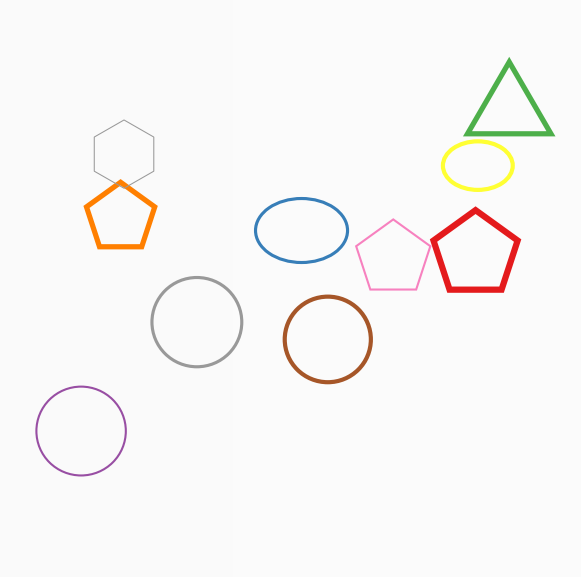[{"shape": "pentagon", "thickness": 3, "radius": 0.38, "center": [0.818, 0.559]}, {"shape": "oval", "thickness": 1.5, "radius": 0.4, "center": [0.519, 0.6]}, {"shape": "triangle", "thickness": 2.5, "radius": 0.41, "center": [0.876, 0.809]}, {"shape": "circle", "thickness": 1, "radius": 0.38, "center": [0.14, 0.253]}, {"shape": "pentagon", "thickness": 2.5, "radius": 0.31, "center": [0.208, 0.622]}, {"shape": "oval", "thickness": 2, "radius": 0.3, "center": [0.822, 0.712]}, {"shape": "circle", "thickness": 2, "radius": 0.37, "center": [0.564, 0.411]}, {"shape": "pentagon", "thickness": 1, "radius": 0.34, "center": [0.677, 0.552]}, {"shape": "circle", "thickness": 1.5, "radius": 0.39, "center": [0.339, 0.441]}, {"shape": "hexagon", "thickness": 0.5, "radius": 0.3, "center": [0.213, 0.732]}]